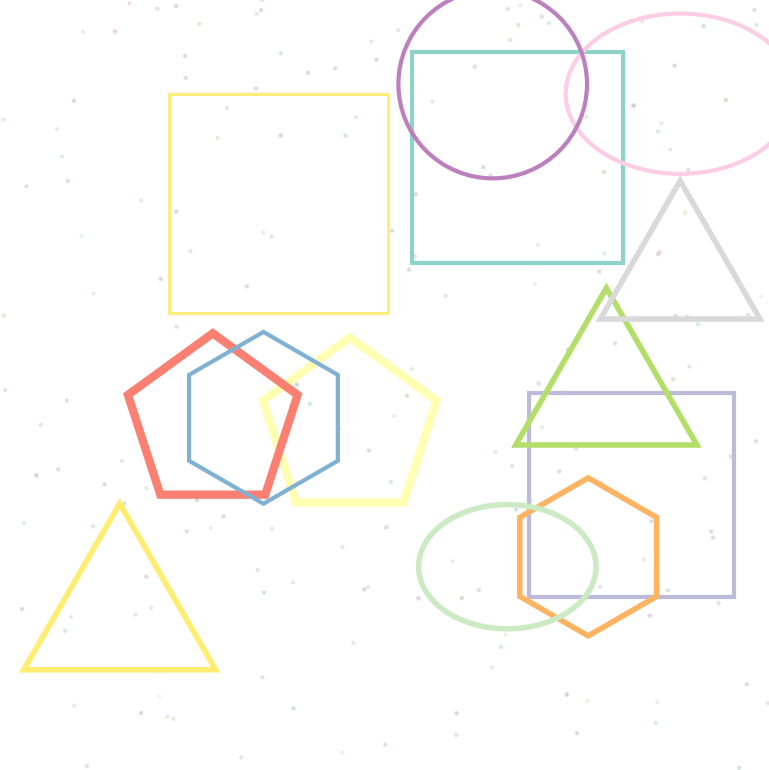[{"shape": "square", "thickness": 1.5, "radius": 0.69, "center": [0.672, 0.795]}, {"shape": "pentagon", "thickness": 3, "radius": 0.59, "center": [0.454, 0.443]}, {"shape": "square", "thickness": 1.5, "radius": 0.66, "center": [0.82, 0.357]}, {"shape": "pentagon", "thickness": 3, "radius": 0.58, "center": [0.276, 0.451]}, {"shape": "hexagon", "thickness": 1.5, "radius": 0.56, "center": [0.342, 0.457]}, {"shape": "hexagon", "thickness": 2, "radius": 0.51, "center": [0.764, 0.277]}, {"shape": "triangle", "thickness": 2, "radius": 0.68, "center": [0.787, 0.49]}, {"shape": "oval", "thickness": 1.5, "radius": 0.74, "center": [0.883, 0.878]}, {"shape": "triangle", "thickness": 2, "radius": 0.6, "center": [0.883, 0.646]}, {"shape": "circle", "thickness": 1.5, "radius": 0.61, "center": [0.64, 0.891]}, {"shape": "oval", "thickness": 2, "radius": 0.58, "center": [0.659, 0.264]}, {"shape": "triangle", "thickness": 2, "radius": 0.72, "center": [0.155, 0.202]}, {"shape": "square", "thickness": 1, "radius": 0.71, "center": [0.362, 0.736]}]